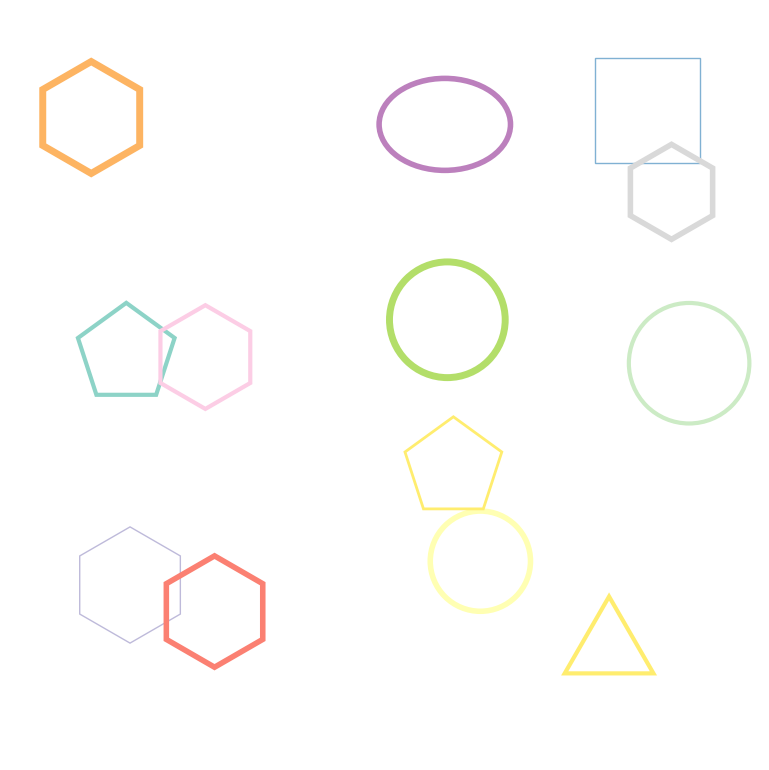[{"shape": "pentagon", "thickness": 1.5, "radius": 0.33, "center": [0.164, 0.541]}, {"shape": "circle", "thickness": 2, "radius": 0.33, "center": [0.624, 0.271]}, {"shape": "hexagon", "thickness": 0.5, "radius": 0.38, "center": [0.169, 0.24]}, {"shape": "hexagon", "thickness": 2, "radius": 0.36, "center": [0.279, 0.206]}, {"shape": "square", "thickness": 0.5, "radius": 0.34, "center": [0.841, 0.857]}, {"shape": "hexagon", "thickness": 2.5, "radius": 0.36, "center": [0.118, 0.847]}, {"shape": "circle", "thickness": 2.5, "radius": 0.38, "center": [0.581, 0.585]}, {"shape": "hexagon", "thickness": 1.5, "radius": 0.34, "center": [0.267, 0.536]}, {"shape": "hexagon", "thickness": 2, "radius": 0.31, "center": [0.872, 0.751]}, {"shape": "oval", "thickness": 2, "radius": 0.43, "center": [0.578, 0.838]}, {"shape": "circle", "thickness": 1.5, "radius": 0.39, "center": [0.895, 0.528]}, {"shape": "triangle", "thickness": 1.5, "radius": 0.33, "center": [0.791, 0.159]}, {"shape": "pentagon", "thickness": 1, "radius": 0.33, "center": [0.589, 0.393]}]